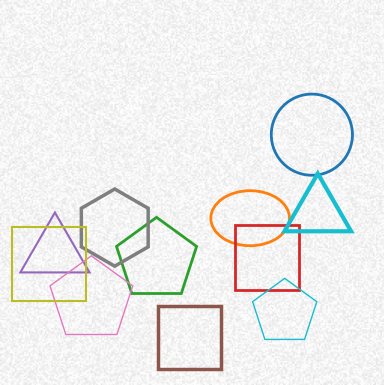[{"shape": "circle", "thickness": 2, "radius": 0.53, "center": [0.81, 0.65]}, {"shape": "oval", "thickness": 2, "radius": 0.51, "center": [0.65, 0.433]}, {"shape": "pentagon", "thickness": 2, "radius": 0.55, "center": [0.407, 0.326]}, {"shape": "square", "thickness": 2, "radius": 0.42, "center": [0.693, 0.331]}, {"shape": "triangle", "thickness": 1.5, "radius": 0.52, "center": [0.143, 0.344]}, {"shape": "square", "thickness": 2.5, "radius": 0.41, "center": [0.493, 0.123]}, {"shape": "pentagon", "thickness": 1, "radius": 0.56, "center": [0.237, 0.223]}, {"shape": "hexagon", "thickness": 2.5, "radius": 0.5, "center": [0.298, 0.409]}, {"shape": "square", "thickness": 1.5, "radius": 0.48, "center": [0.127, 0.313]}, {"shape": "pentagon", "thickness": 1, "radius": 0.44, "center": [0.74, 0.189]}, {"shape": "triangle", "thickness": 3, "radius": 0.5, "center": [0.825, 0.449]}]